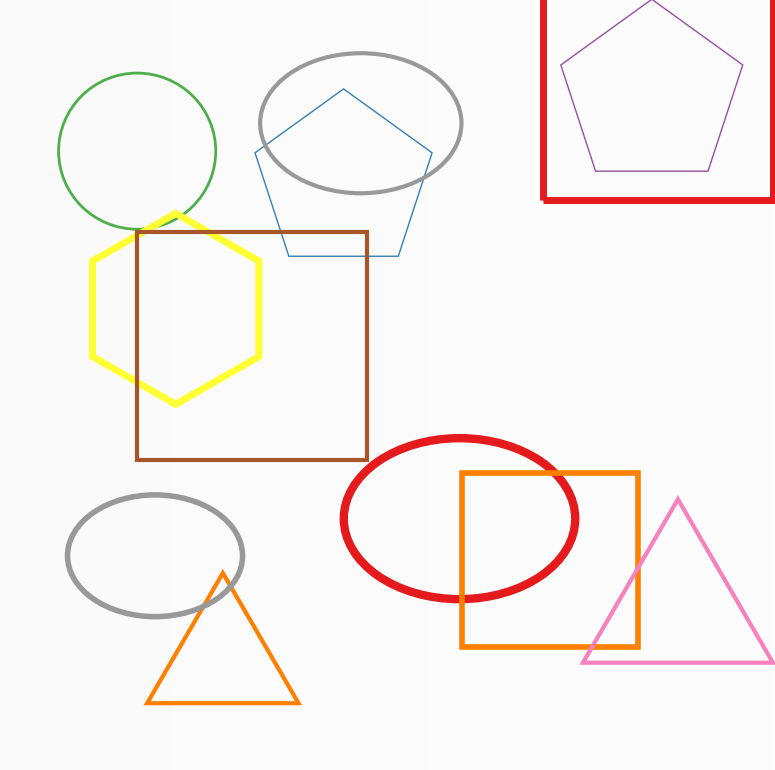[{"shape": "square", "thickness": 2.5, "radius": 0.74, "center": [0.849, 0.888]}, {"shape": "oval", "thickness": 3, "radius": 0.75, "center": [0.593, 0.326]}, {"shape": "pentagon", "thickness": 0.5, "radius": 0.6, "center": [0.443, 0.764]}, {"shape": "circle", "thickness": 1, "radius": 0.51, "center": [0.177, 0.804]}, {"shape": "pentagon", "thickness": 0.5, "radius": 0.62, "center": [0.841, 0.878]}, {"shape": "square", "thickness": 2, "radius": 0.57, "center": [0.71, 0.273]}, {"shape": "triangle", "thickness": 1.5, "radius": 0.56, "center": [0.288, 0.143]}, {"shape": "hexagon", "thickness": 2.5, "radius": 0.62, "center": [0.227, 0.599]}, {"shape": "square", "thickness": 1.5, "radius": 0.74, "center": [0.326, 0.551]}, {"shape": "triangle", "thickness": 1.5, "radius": 0.71, "center": [0.875, 0.21]}, {"shape": "oval", "thickness": 1.5, "radius": 0.65, "center": [0.466, 0.84]}, {"shape": "oval", "thickness": 2, "radius": 0.56, "center": [0.2, 0.278]}]